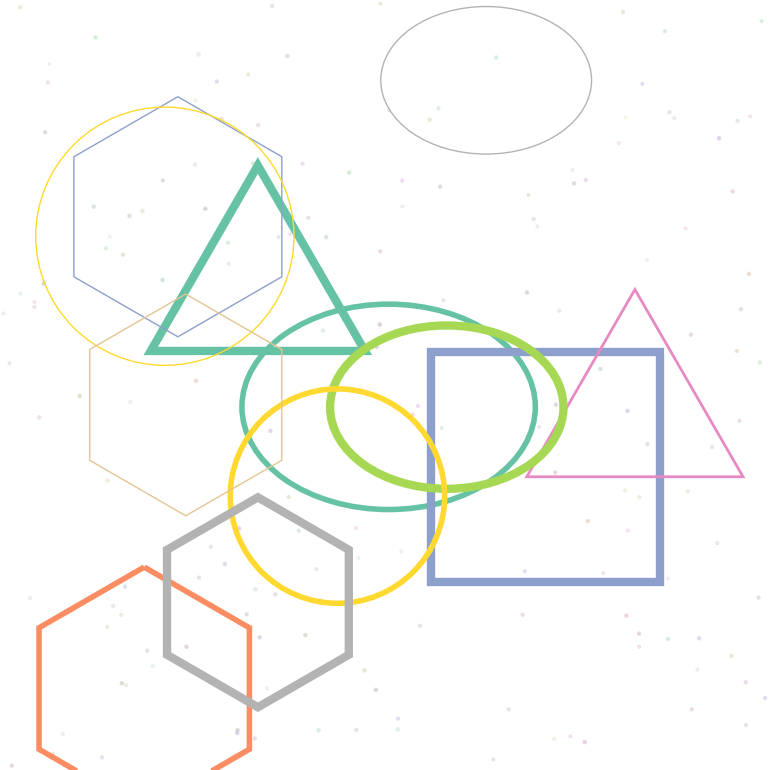[{"shape": "oval", "thickness": 2, "radius": 0.95, "center": [0.505, 0.472]}, {"shape": "triangle", "thickness": 3, "radius": 0.8, "center": [0.335, 0.625]}, {"shape": "hexagon", "thickness": 2, "radius": 0.79, "center": [0.187, 0.106]}, {"shape": "square", "thickness": 3, "radius": 0.74, "center": [0.708, 0.393]}, {"shape": "hexagon", "thickness": 0.5, "radius": 0.78, "center": [0.231, 0.718]}, {"shape": "triangle", "thickness": 1, "radius": 0.81, "center": [0.825, 0.462]}, {"shape": "oval", "thickness": 3, "radius": 0.76, "center": [0.58, 0.471]}, {"shape": "circle", "thickness": 2, "radius": 0.7, "center": [0.438, 0.356]}, {"shape": "circle", "thickness": 0.5, "radius": 0.84, "center": [0.214, 0.693]}, {"shape": "hexagon", "thickness": 0.5, "radius": 0.72, "center": [0.241, 0.474]}, {"shape": "hexagon", "thickness": 3, "radius": 0.68, "center": [0.335, 0.218]}, {"shape": "oval", "thickness": 0.5, "radius": 0.68, "center": [0.631, 0.896]}]